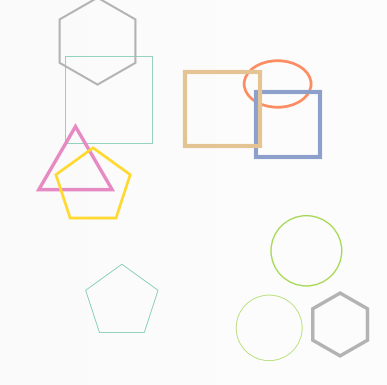[{"shape": "square", "thickness": 0.5, "radius": 0.56, "center": [0.28, 0.741]}, {"shape": "pentagon", "thickness": 0.5, "radius": 0.49, "center": [0.314, 0.216]}, {"shape": "oval", "thickness": 2, "radius": 0.43, "center": [0.716, 0.782]}, {"shape": "square", "thickness": 3, "radius": 0.42, "center": [0.743, 0.677]}, {"shape": "triangle", "thickness": 2.5, "radius": 0.55, "center": [0.195, 0.562]}, {"shape": "circle", "thickness": 1, "radius": 0.46, "center": [0.791, 0.349]}, {"shape": "circle", "thickness": 0.5, "radius": 0.43, "center": [0.695, 0.148]}, {"shape": "pentagon", "thickness": 2, "radius": 0.5, "center": [0.24, 0.515]}, {"shape": "square", "thickness": 3, "radius": 0.48, "center": [0.574, 0.716]}, {"shape": "hexagon", "thickness": 2.5, "radius": 0.41, "center": [0.878, 0.157]}, {"shape": "hexagon", "thickness": 1.5, "radius": 0.56, "center": [0.252, 0.893]}]